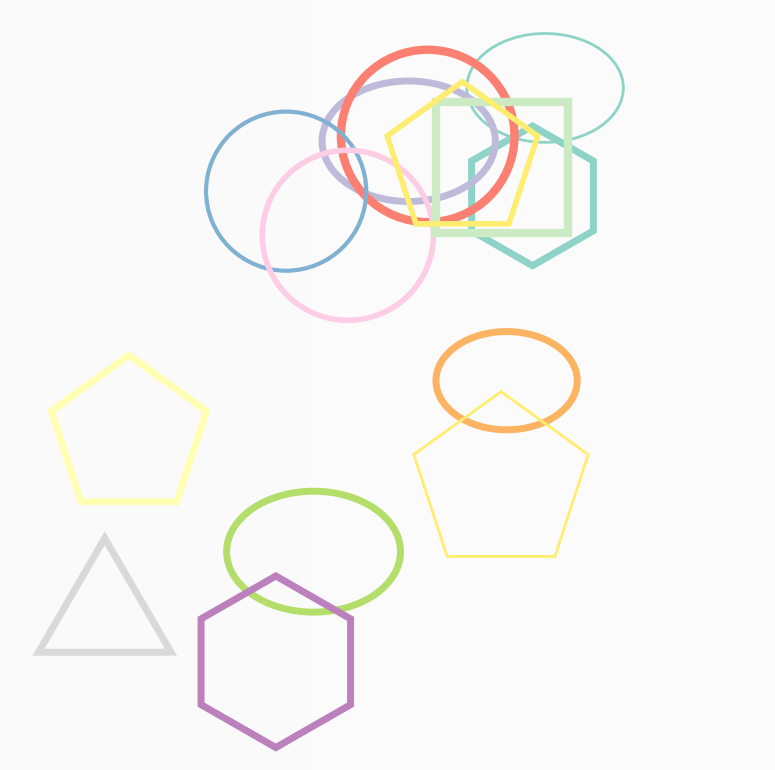[{"shape": "oval", "thickness": 1, "radius": 0.5, "center": [0.703, 0.886]}, {"shape": "hexagon", "thickness": 2.5, "radius": 0.45, "center": [0.687, 0.746]}, {"shape": "pentagon", "thickness": 2.5, "radius": 0.53, "center": [0.166, 0.434]}, {"shape": "oval", "thickness": 2.5, "radius": 0.56, "center": [0.527, 0.817]}, {"shape": "circle", "thickness": 3, "radius": 0.56, "center": [0.552, 0.823]}, {"shape": "circle", "thickness": 1.5, "radius": 0.52, "center": [0.369, 0.752]}, {"shape": "oval", "thickness": 2.5, "radius": 0.46, "center": [0.654, 0.506]}, {"shape": "oval", "thickness": 2.5, "radius": 0.56, "center": [0.405, 0.284]}, {"shape": "circle", "thickness": 2, "radius": 0.55, "center": [0.449, 0.694]}, {"shape": "triangle", "thickness": 2.5, "radius": 0.49, "center": [0.135, 0.202]}, {"shape": "hexagon", "thickness": 2.5, "radius": 0.56, "center": [0.356, 0.141]}, {"shape": "square", "thickness": 3, "radius": 0.43, "center": [0.648, 0.782]}, {"shape": "pentagon", "thickness": 1, "radius": 0.59, "center": [0.647, 0.373]}, {"shape": "pentagon", "thickness": 2, "radius": 0.51, "center": [0.597, 0.792]}]